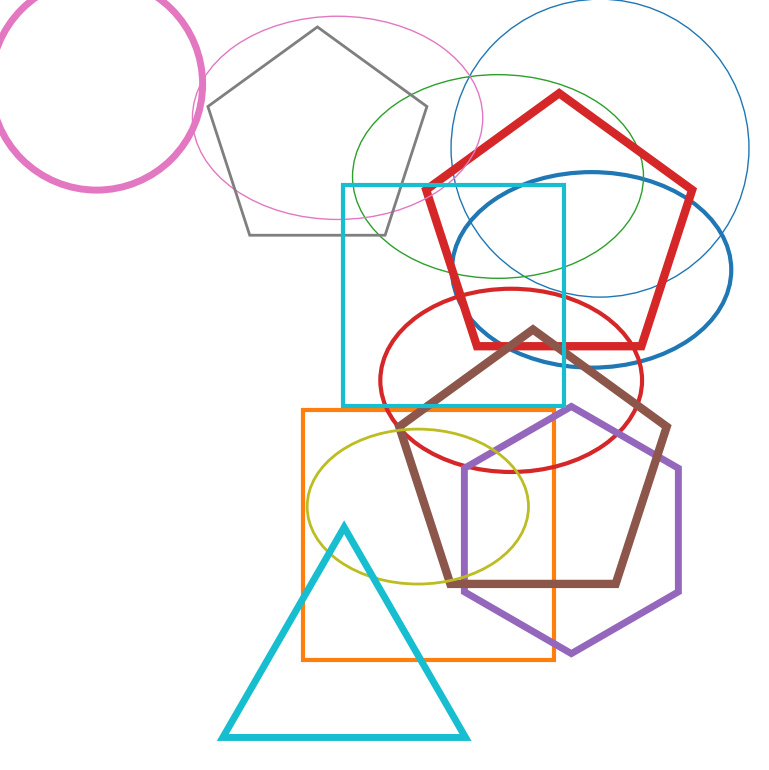[{"shape": "circle", "thickness": 0.5, "radius": 0.97, "center": [0.779, 0.808]}, {"shape": "oval", "thickness": 1.5, "radius": 0.91, "center": [0.768, 0.649]}, {"shape": "square", "thickness": 1.5, "radius": 0.81, "center": [0.556, 0.306]}, {"shape": "oval", "thickness": 0.5, "radius": 0.94, "center": [0.647, 0.771]}, {"shape": "oval", "thickness": 1.5, "radius": 0.85, "center": [0.664, 0.506]}, {"shape": "pentagon", "thickness": 3, "radius": 0.91, "center": [0.726, 0.697]}, {"shape": "hexagon", "thickness": 2.5, "radius": 0.8, "center": [0.742, 0.312]}, {"shape": "pentagon", "thickness": 3, "radius": 0.91, "center": [0.692, 0.389]}, {"shape": "oval", "thickness": 0.5, "radius": 0.94, "center": [0.438, 0.847]}, {"shape": "circle", "thickness": 2.5, "radius": 0.69, "center": [0.126, 0.891]}, {"shape": "pentagon", "thickness": 1, "radius": 0.75, "center": [0.412, 0.815]}, {"shape": "oval", "thickness": 1, "radius": 0.72, "center": [0.543, 0.342]}, {"shape": "triangle", "thickness": 2.5, "radius": 0.91, "center": [0.447, 0.133]}, {"shape": "square", "thickness": 1.5, "radius": 0.72, "center": [0.589, 0.616]}]